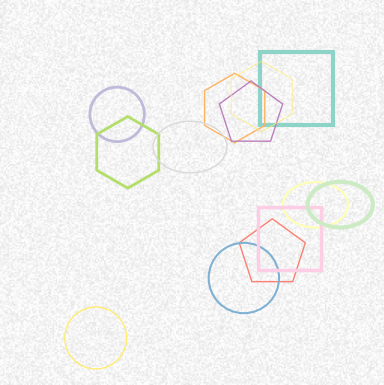[{"shape": "square", "thickness": 3, "radius": 0.48, "center": [0.77, 0.77]}, {"shape": "oval", "thickness": 1.5, "radius": 0.42, "center": [0.819, 0.468]}, {"shape": "circle", "thickness": 2, "radius": 0.35, "center": [0.304, 0.703]}, {"shape": "pentagon", "thickness": 1, "radius": 0.45, "center": [0.707, 0.341]}, {"shape": "circle", "thickness": 1.5, "radius": 0.46, "center": [0.633, 0.278]}, {"shape": "hexagon", "thickness": 1, "radius": 0.45, "center": [0.61, 0.719]}, {"shape": "hexagon", "thickness": 2, "radius": 0.47, "center": [0.332, 0.604]}, {"shape": "square", "thickness": 2.5, "radius": 0.41, "center": [0.752, 0.38]}, {"shape": "oval", "thickness": 1, "radius": 0.48, "center": [0.494, 0.618]}, {"shape": "pentagon", "thickness": 1, "radius": 0.43, "center": [0.652, 0.703]}, {"shape": "oval", "thickness": 3, "radius": 0.42, "center": [0.884, 0.468]}, {"shape": "hexagon", "thickness": 0.5, "radius": 0.46, "center": [0.68, 0.75]}, {"shape": "circle", "thickness": 1, "radius": 0.4, "center": [0.249, 0.122]}]